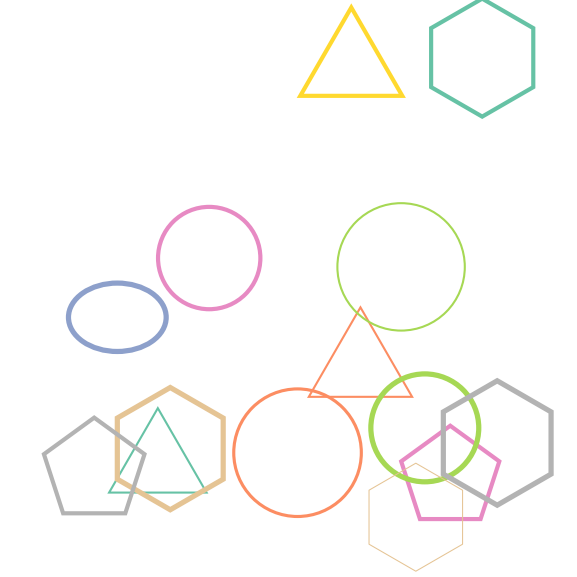[{"shape": "hexagon", "thickness": 2, "radius": 0.51, "center": [0.835, 0.899]}, {"shape": "triangle", "thickness": 1, "radius": 0.49, "center": [0.273, 0.195]}, {"shape": "triangle", "thickness": 1, "radius": 0.52, "center": [0.624, 0.364]}, {"shape": "circle", "thickness": 1.5, "radius": 0.55, "center": [0.515, 0.215]}, {"shape": "oval", "thickness": 2.5, "radius": 0.42, "center": [0.203, 0.45]}, {"shape": "circle", "thickness": 2, "radius": 0.44, "center": [0.362, 0.552]}, {"shape": "pentagon", "thickness": 2, "radius": 0.45, "center": [0.78, 0.173]}, {"shape": "circle", "thickness": 1, "radius": 0.55, "center": [0.695, 0.537]}, {"shape": "circle", "thickness": 2.5, "radius": 0.47, "center": [0.736, 0.258]}, {"shape": "triangle", "thickness": 2, "radius": 0.51, "center": [0.608, 0.884]}, {"shape": "hexagon", "thickness": 2.5, "radius": 0.53, "center": [0.295, 0.222]}, {"shape": "hexagon", "thickness": 0.5, "radius": 0.47, "center": [0.72, 0.104]}, {"shape": "hexagon", "thickness": 2.5, "radius": 0.54, "center": [0.861, 0.232]}, {"shape": "pentagon", "thickness": 2, "radius": 0.46, "center": [0.163, 0.184]}]